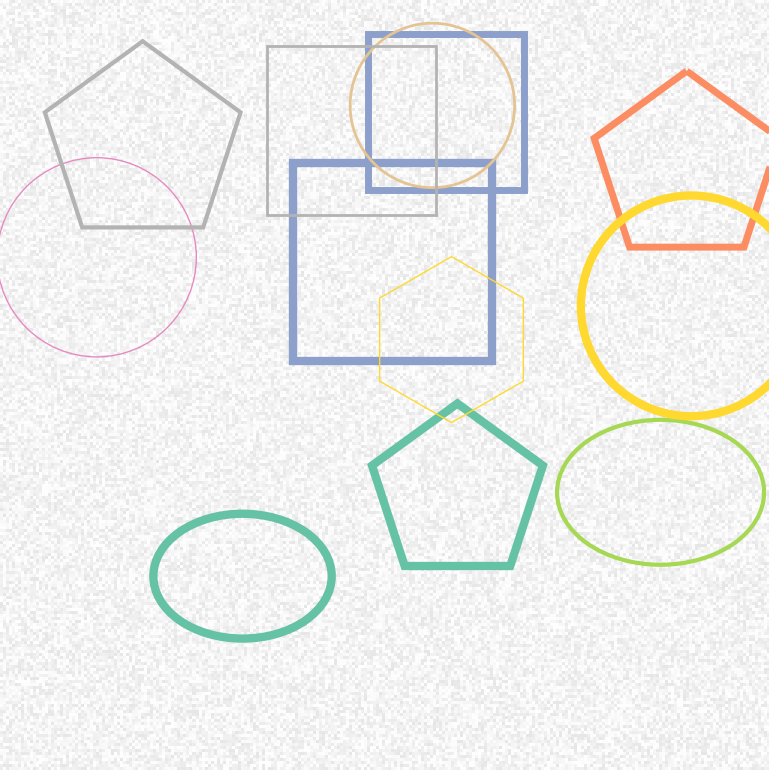[{"shape": "oval", "thickness": 3, "radius": 0.58, "center": [0.315, 0.252]}, {"shape": "pentagon", "thickness": 3, "radius": 0.58, "center": [0.594, 0.359]}, {"shape": "pentagon", "thickness": 2.5, "radius": 0.63, "center": [0.892, 0.781]}, {"shape": "square", "thickness": 3, "radius": 0.65, "center": [0.51, 0.66]}, {"shape": "square", "thickness": 2.5, "radius": 0.51, "center": [0.579, 0.854]}, {"shape": "circle", "thickness": 0.5, "radius": 0.65, "center": [0.126, 0.666]}, {"shape": "oval", "thickness": 1.5, "radius": 0.67, "center": [0.858, 0.361]}, {"shape": "hexagon", "thickness": 0.5, "radius": 0.54, "center": [0.586, 0.559]}, {"shape": "circle", "thickness": 3, "radius": 0.72, "center": [0.898, 0.603]}, {"shape": "circle", "thickness": 1, "radius": 0.53, "center": [0.562, 0.863]}, {"shape": "pentagon", "thickness": 1.5, "radius": 0.67, "center": [0.185, 0.813]}, {"shape": "square", "thickness": 1, "radius": 0.55, "center": [0.456, 0.83]}]